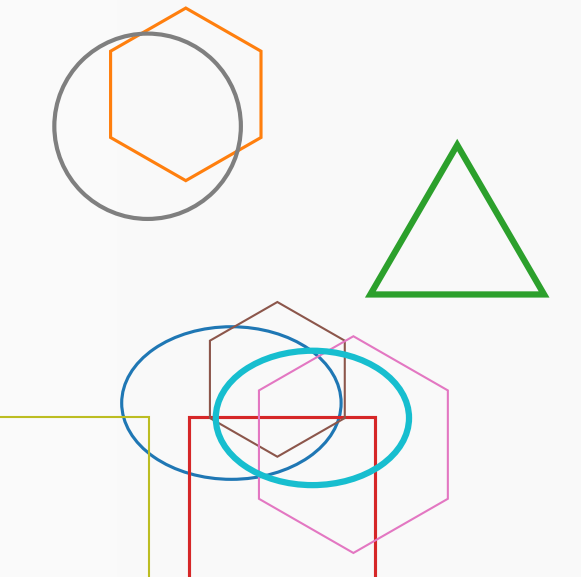[{"shape": "oval", "thickness": 1.5, "radius": 0.94, "center": [0.398, 0.301]}, {"shape": "hexagon", "thickness": 1.5, "radius": 0.75, "center": [0.32, 0.836]}, {"shape": "triangle", "thickness": 3, "radius": 0.86, "center": [0.787, 0.576]}, {"shape": "square", "thickness": 1.5, "radius": 0.8, "center": [0.485, 0.117]}, {"shape": "hexagon", "thickness": 1, "radius": 0.67, "center": [0.477, 0.342]}, {"shape": "hexagon", "thickness": 1, "radius": 0.94, "center": [0.608, 0.229]}, {"shape": "circle", "thickness": 2, "radius": 0.8, "center": [0.254, 0.78]}, {"shape": "square", "thickness": 1, "radius": 0.73, "center": [0.111, 0.132]}, {"shape": "oval", "thickness": 3, "radius": 0.83, "center": [0.537, 0.275]}]